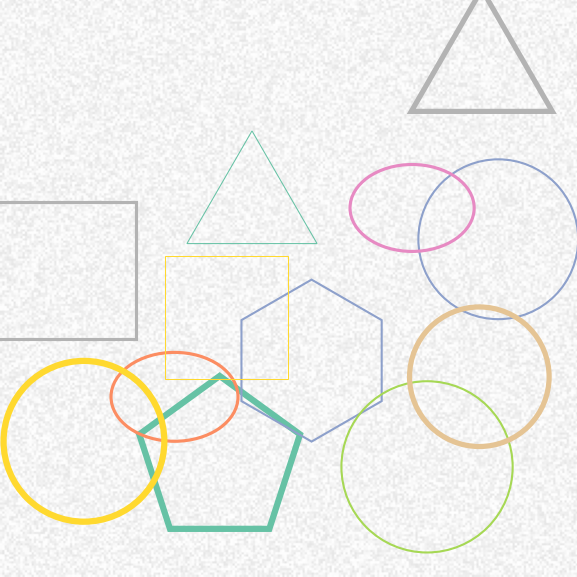[{"shape": "pentagon", "thickness": 3, "radius": 0.73, "center": [0.38, 0.202]}, {"shape": "triangle", "thickness": 0.5, "radius": 0.65, "center": [0.436, 0.642]}, {"shape": "oval", "thickness": 1.5, "radius": 0.55, "center": [0.302, 0.312]}, {"shape": "circle", "thickness": 1, "radius": 0.69, "center": [0.863, 0.585]}, {"shape": "hexagon", "thickness": 1, "radius": 0.7, "center": [0.54, 0.375]}, {"shape": "oval", "thickness": 1.5, "radius": 0.54, "center": [0.714, 0.639]}, {"shape": "circle", "thickness": 1, "radius": 0.74, "center": [0.739, 0.191]}, {"shape": "circle", "thickness": 3, "radius": 0.7, "center": [0.145, 0.235]}, {"shape": "square", "thickness": 0.5, "radius": 0.53, "center": [0.393, 0.45]}, {"shape": "circle", "thickness": 2.5, "radius": 0.6, "center": [0.83, 0.347]}, {"shape": "triangle", "thickness": 2.5, "radius": 0.7, "center": [0.834, 0.877]}, {"shape": "square", "thickness": 1.5, "radius": 0.59, "center": [0.117, 0.531]}]